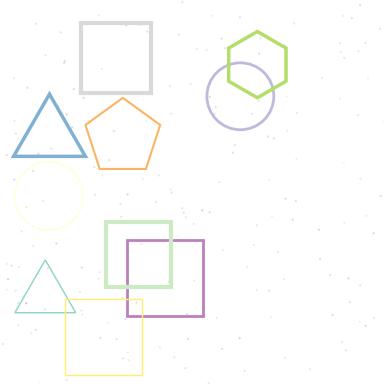[{"shape": "triangle", "thickness": 1, "radius": 0.46, "center": [0.118, 0.233]}, {"shape": "circle", "thickness": 0.5, "radius": 0.44, "center": [0.127, 0.491]}, {"shape": "circle", "thickness": 2, "radius": 0.43, "center": [0.624, 0.75]}, {"shape": "triangle", "thickness": 2.5, "radius": 0.54, "center": [0.129, 0.648]}, {"shape": "pentagon", "thickness": 1.5, "radius": 0.51, "center": [0.319, 0.644]}, {"shape": "hexagon", "thickness": 2.5, "radius": 0.43, "center": [0.668, 0.832]}, {"shape": "square", "thickness": 3, "radius": 0.45, "center": [0.3, 0.85]}, {"shape": "square", "thickness": 2, "radius": 0.5, "center": [0.428, 0.278]}, {"shape": "square", "thickness": 3, "radius": 0.42, "center": [0.36, 0.34]}, {"shape": "square", "thickness": 1, "radius": 0.49, "center": [0.269, 0.125]}]